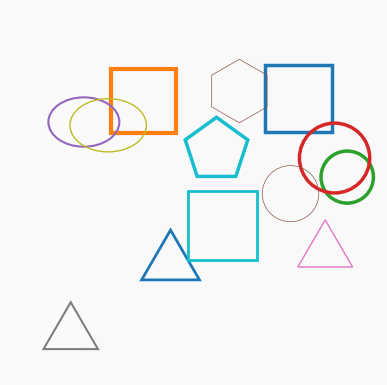[{"shape": "triangle", "thickness": 2, "radius": 0.43, "center": [0.44, 0.316]}, {"shape": "square", "thickness": 2.5, "radius": 0.43, "center": [0.771, 0.744]}, {"shape": "square", "thickness": 3, "radius": 0.42, "center": [0.37, 0.738]}, {"shape": "circle", "thickness": 2.5, "radius": 0.34, "center": [0.896, 0.54]}, {"shape": "circle", "thickness": 2.5, "radius": 0.45, "center": [0.863, 0.59]}, {"shape": "oval", "thickness": 1.5, "radius": 0.46, "center": [0.216, 0.683]}, {"shape": "circle", "thickness": 0.5, "radius": 0.36, "center": [0.75, 0.497]}, {"shape": "hexagon", "thickness": 0.5, "radius": 0.41, "center": [0.618, 0.764]}, {"shape": "triangle", "thickness": 1, "radius": 0.41, "center": [0.839, 0.347]}, {"shape": "triangle", "thickness": 1.5, "radius": 0.41, "center": [0.183, 0.134]}, {"shape": "oval", "thickness": 1, "radius": 0.49, "center": [0.279, 0.675]}, {"shape": "square", "thickness": 2, "radius": 0.45, "center": [0.574, 0.414]}, {"shape": "pentagon", "thickness": 2.5, "radius": 0.42, "center": [0.559, 0.61]}]